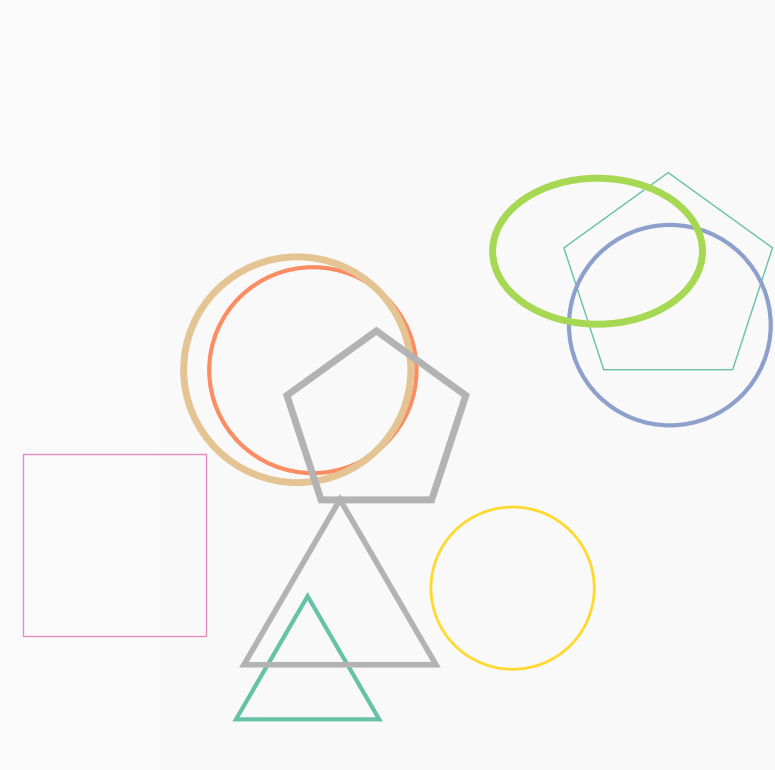[{"shape": "pentagon", "thickness": 0.5, "radius": 0.71, "center": [0.862, 0.634]}, {"shape": "triangle", "thickness": 1.5, "radius": 0.53, "center": [0.397, 0.119]}, {"shape": "circle", "thickness": 1.5, "radius": 0.67, "center": [0.404, 0.519]}, {"shape": "circle", "thickness": 1.5, "radius": 0.65, "center": [0.864, 0.578]}, {"shape": "square", "thickness": 0.5, "radius": 0.59, "center": [0.148, 0.292]}, {"shape": "oval", "thickness": 2.5, "radius": 0.68, "center": [0.771, 0.674]}, {"shape": "circle", "thickness": 1, "radius": 0.53, "center": [0.661, 0.236]}, {"shape": "circle", "thickness": 2.5, "radius": 0.73, "center": [0.384, 0.52]}, {"shape": "pentagon", "thickness": 2.5, "radius": 0.61, "center": [0.486, 0.449]}, {"shape": "triangle", "thickness": 2, "radius": 0.72, "center": [0.439, 0.208]}]